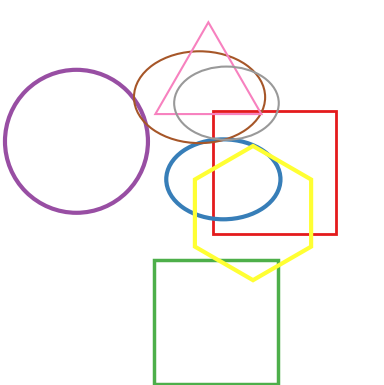[{"shape": "square", "thickness": 2, "radius": 0.8, "center": [0.713, 0.553]}, {"shape": "oval", "thickness": 3, "radius": 0.74, "center": [0.58, 0.534]}, {"shape": "square", "thickness": 2.5, "radius": 0.8, "center": [0.562, 0.164]}, {"shape": "circle", "thickness": 3, "radius": 0.93, "center": [0.199, 0.633]}, {"shape": "hexagon", "thickness": 3, "radius": 0.87, "center": [0.657, 0.447]}, {"shape": "oval", "thickness": 1.5, "radius": 0.85, "center": [0.518, 0.748]}, {"shape": "triangle", "thickness": 1.5, "radius": 0.79, "center": [0.541, 0.783]}, {"shape": "oval", "thickness": 1.5, "radius": 0.68, "center": [0.588, 0.732]}]